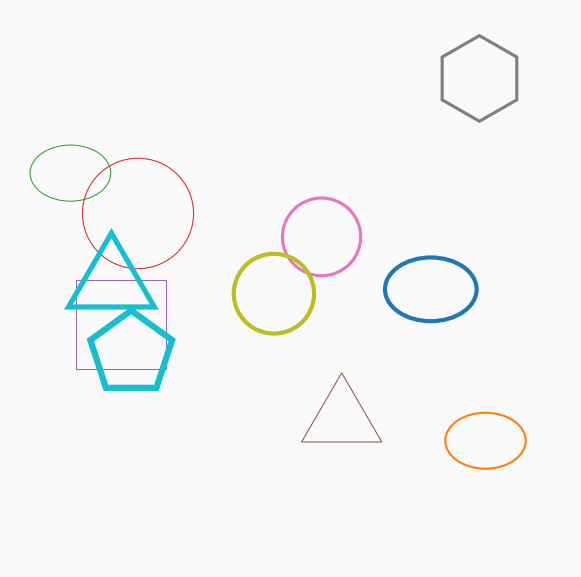[{"shape": "oval", "thickness": 2, "radius": 0.39, "center": [0.741, 0.498]}, {"shape": "oval", "thickness": 1, "radius": 0.35, "center": [0.835, 0.236]}, {"shape": "oval", "thickness": 0.5, "radius": 0.35, "center": [0.121, 0.699]}, {"shape": "circle", "thickness": 0.5, "radius": 0.48, "center": [0.237, 0.63]}, {"shape": "square", "thickness": 0.5, "radius": 0.39, "center": [0.209, 0.437]}, {"shape": "triangle", "thickness": 0.5, "radius": 0.4, "center": [0.588, 0.274]}, {"shape": "circle", "thickness": 1.5, "radius": 0.34, "center": [0.553, 0.589]}, {"shape": "hexagon", "thickness": 1.5, "radius": 0.37, "center": [0.825, 0.863]}, {"shape": "circle", "thickness": 2, "radius": 0.35, "center": [0.471, 0.491]}, {"shape": "pentagon", "thickness": 3, "radius": 0.37, "center": [0.226, 0.387]}, {"shape": "triangle", "thickness": 2.5, "radius": 0.43, "center": [0.192, 0.51]}]